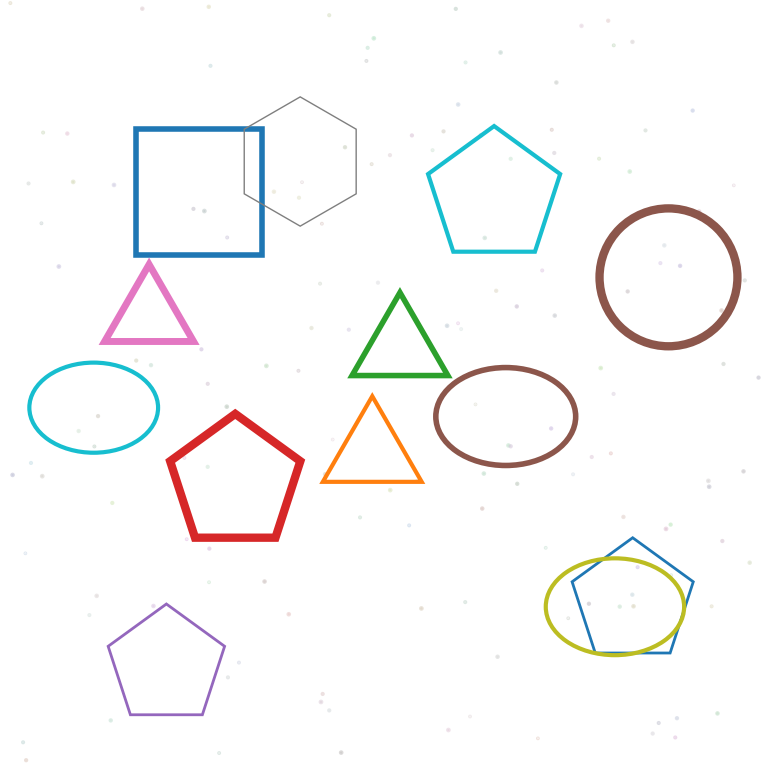[{"shape": "square", "thickness": 2, "radius": 0.41, "center": [0.259, 0.75]}, {"shape": "pentagon", "thickness": 1, "radius": 0.41, "center": [0.822, 0.219]}, {"shape": "triangle", "thickness": 1.5, "radius": 0.37, "center": [0.483, 0.411]}, {"shape": "triangle", "thickness": 2, "radius": 0.36, "center": [0.519, 0.548]}, {"shape": "pentagon", "thickness": 3, "radius": 0.44, "center": [0.306, 0.374]}, {"shape": "pentagon", "thickness": 1, "radius": 0.4, "center": [0.216, 0.136]}, {"shape": "oval", "thickness": 2, "radius": 0.45, "center": [0.657, 0.459]}, {"shape": "circle", "thickness": 3, "radius": 0.45, "center": [0.868, 0.64]}, {"shape": "triangle", "thickness": 2.5, "radius": 0.33, "center": [0.194, 0.59]}, {"shape": "hexagon", "thickness": 0.5, "radius": 0.42, "center": [0.39, 0.79]}, {"shape": "oval", "thickness": 1.5, "radius": 0.45, "center": [0.799, 0.212]}, {"shape": "oval", "thickness": 1.5, "radius": 0.42, "center": [0.122, 0.471]}, {"shape": "pentagon", "thickness": 1.5, "radius": 0.45, "center": [0.642, 0.746]}]